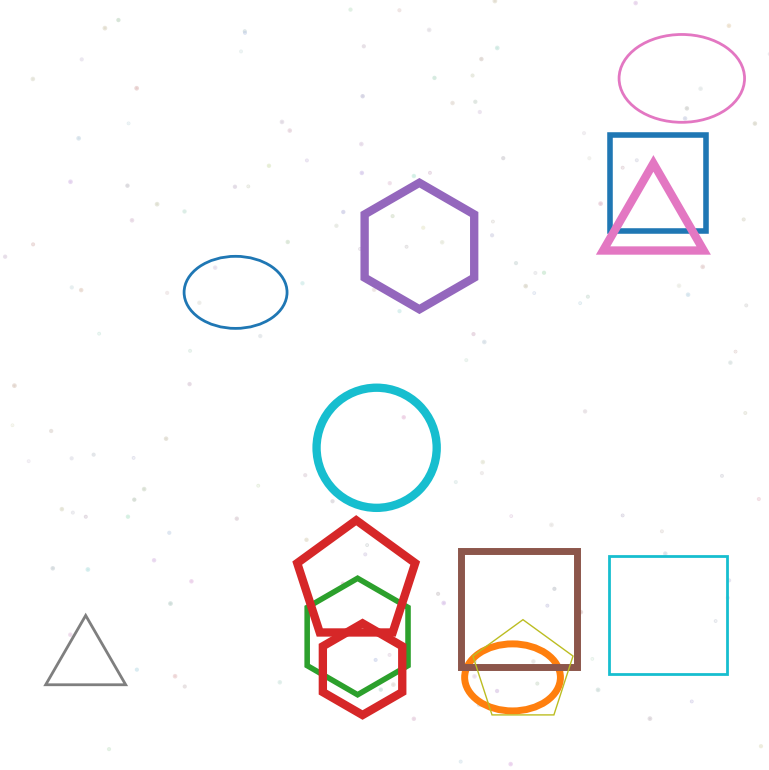[{"shape": "square", "thickness": 2, "radius": 0.31, "center": [0.854, 0.762]}, {"shape": "oval", "thickness": 1, "radius": 0.33, "center": [0.306, 0.62]}, {"shape": "oval", "thickness": 2.5, "radius": 0.31, "center": [0.666, 0.12]}, {"shape": "hexagon", "thickness": 2, "radius": 0.38, "center": [0.464, 0.173]}, {"shape": "hexagon", "thickness": 3, "radius": 0.3, "center": [0.471, 0.131]}, {"shape": "pentagon", "thickness": 3, "radius": 0.4, "center": [0.463, 0.244]}, {"shape": "hexagon", "thickness": 3, "radius": 0.41, "center": [0.545, 0.68]}, {"shape": "square", "thickness": 2.5, "radius": 0.38, "center": [0.675, 0.209]}, {"shape": "oval", "thickness": 1, "radius": 0.41, "center": [0.885, 0.898]}, {"shape": "triangle", "thickness": 3, "radius": 0.38, "center": [0.849, 0.712]}, {"shape": "triangle", "thickness": 1, "radius": 0.3, "center": [0.111, 0.141]}, {"shape": "pentagon", "thickness": 0.5, "radius": 0.34, "center": [0.679, 0.127]}, {"shape": "square", "thickness": 1, "radius": 0.38, "center": [0.868, 0.202]}, {"shape": "circle", "thickness": 3, "radius": 0.39, "center": [0.489, 0.418]}]